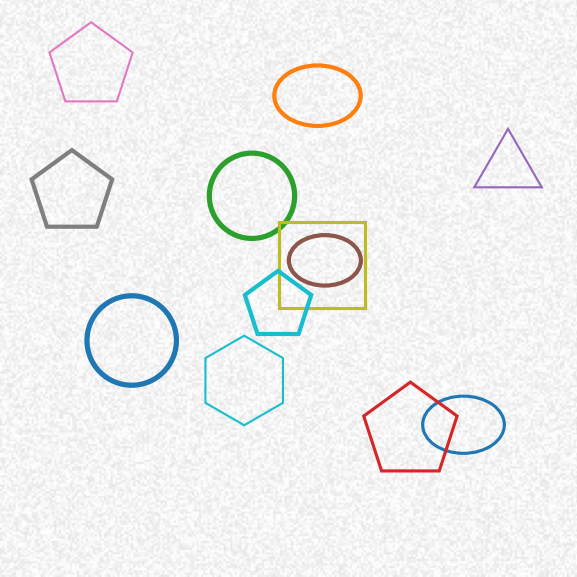[{"shape": "oval", "thickness": 1.5, "radius": 0.35, "center": [0.803, 0.264]}, {"shape": "circle", "thickness": 2.5, "radius": 0.39, "center": [0.228, 0.41]}, {"shape": "oval", "thickness": 2, "radius": 0.37, "center": [0.55, 0.833]}, {"shape": "circle", "thickness": 2.5, "radius": 0.37, "center": [0.436, 0.66]}, {"shape": "pentagon", "thickness": 1.5, "radius": 0.43, "center": [0.711, 0.252]}, {"shape": "triangle", "thickness": 1, "radius": 0.34, "center": [0.88, 0.709]}, {"shape": "oval", "thickness": 2, "radius": 0.31, "center": [0.563, 0.548]}, {"shape": "pentagon", "thickness": 1, "radius": 0.38, "center": [0.158, 0.885]}, {"shape": "pentagon", "thickness": 2, "radius": 0.37, "center": [0.124, 0.666]}, {"shape": "square", "thickness": 1.5, "radius": 0.37, "center": [0.558, 0.541]}, {"shape": "pentagon", "thickness": 2, "radius": 0.3, "center": [0.481, 0.47]}, {"shape": "hexagon", "thickness": 1, "radius": 0.39, "center": [0.423, 0.34]}]